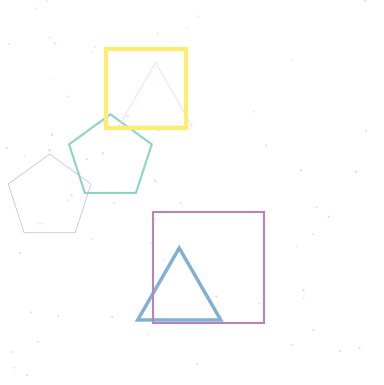[{"shape": "pentagon", "thickness": 1.5, "radius": 0.56, "center": [0.287, 0.59]}, {"shape": "pentagon", "thickness": 0.5, "radius": 0.56, "center": [0.129, 0.487]}, {"shape": "triangle", "thickness": 2.5, "radius": 0.62, "center": [0.466, 0.231]}, {"shape": "triangle", "thickness": 0.5, "radius": 0.55, "center": [0.404, 0.728]}, {"shape": "square", "thickness": 1.5, "radius": 0.72, "center": [0.543, 0.306]}, {"shape": "square", "thickness": 3, "radius": 0.52, "center": [0.379, 0.77]}]